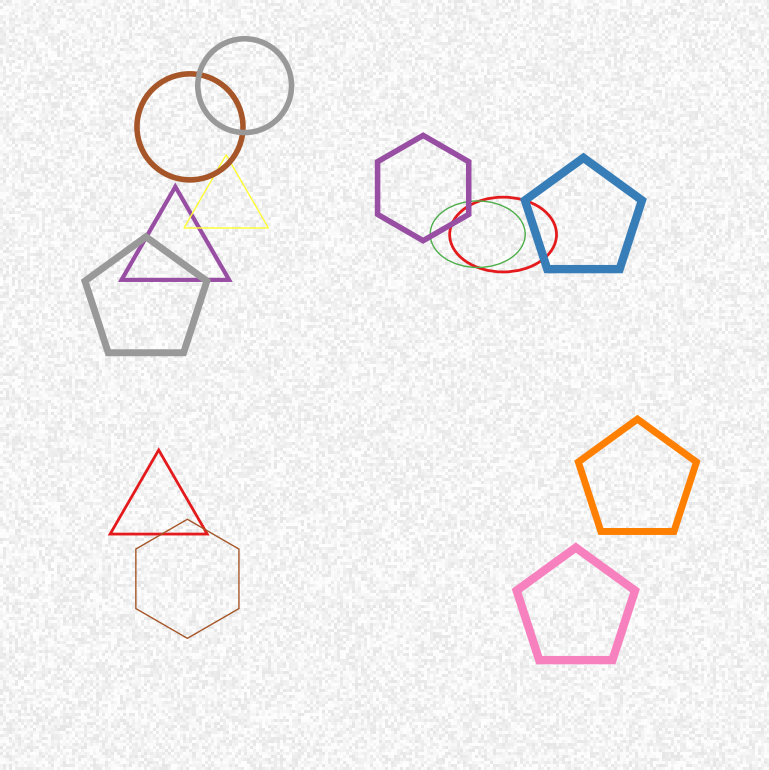[{"shape": "oval", "thickness": 1, "radius": 0.35, "center": [0.653, 0.695]}, {"shape": "triangle", "thickness": 1, "radius": 0.36, "center": [0.206, 0.343]}, {"shape": "pentagon", "thickness": 3, "radius": 0.4, "center": [0.758, 0.715]}, {"shape": "oval", "thickness": 0.5, "radius": 0.31, "center": [0.62, 0.696]}, {"shape": "hexagon", "thickness": 2, "radius": 0.34, "center": [0.55, 0.756]}, {"shape": "triangle", "thickness": 1.5, "radius": 0.4, "center": [0.228, 0.677]}, {"shape": "pentagon", "thickness": 2.5, "radius": 0.4, "center": [0.828, 0.375]}, {"shape": "triangle", "thickness": 0.5, "radius": 0.32, "center": [0.294, 0.736]}, {"shape": "circle", "thickness": 2, "radius": 0.34, "center": [0.247, 0.835]}, {"shape": "hexagon", "thickness": 0.5, "radius": 0.39, "center": [0.243, 0.248]}, {"shape": "pentagon", "thickness": 3, "radius": 0.4, "center": [0.748, 0.208]}, {"shape": "circle", "thickness": 2, "radius": 0.3, "center": [0.318, 0.889]}, {"shape": "pentagon", "thickness": 2.5, "radius": 0.42, "center": [0.19, 0.609]}]